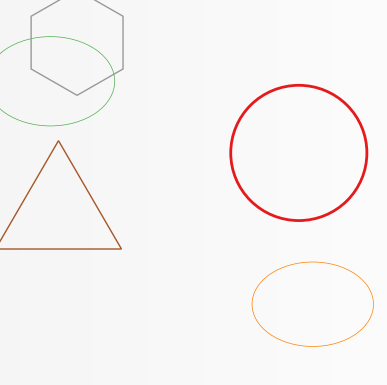[{"shape": "circle", "thickness": 2, "radius": 0.88, "center": [0.771, 0.603]}, {"shape": "oval", "thickness": 0.5, "radius": 0.83, "center": [0.13, 0.789]}, {"shape": "oval", "thickness": 0.5, "radius": 0.78, "center": [0.807, 0.21]}, {"shape": "triangle", "thickness": 1, "radius": 0.94, "center": [0.151, 0.447]}, {"shape": "hexagon", "thickness": 1, "radius": 0.68, "center": [0.199, 0.889]}]